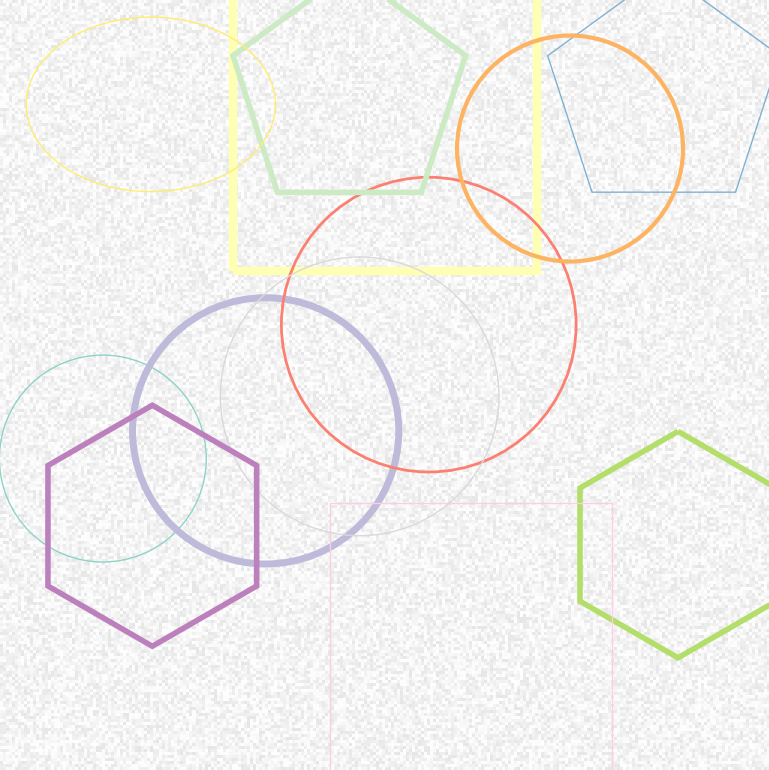[{"shape": "circle", "thickness": 0.5, "radius": 0.67, "center": [0.134, 0.404]}, {"shape": "square", "thickness": 3, "radius": 0.99, "center": [0.5, 0.847]}, {"shape": "circle", "thickness": 2.5, "radius": 0.86, "center": [0.345, 0.44]}, {"shape": "circle", "thickness": 1, "radius": 0.96, "center": [0.557, 0.578]}, {"shape": "pentagon", "thickness": 0.5, "radius": 0.79, "center": [0.862, 0.879]}, {"shape": "circle", "thickness": 1.5, "radius": 0.73, "center": [0.74, 0.807]}, {"shape": "hexagon", "thickness": 2, "radius": 0.74, "center": [0.881, 0.293]}, {"shape": "square", "thickness": 0.5, "radius": 0.92, "center": [0.612, 0.163]}, {"shape": "circle", "thickness": 0.5, "radius": 0.9, "center": [0.467, 0.485]}, {"shape": "hexagon", "thickness": 2, "radius": 0.78, "center": [0.198, 0.317]}, {"shape": "pentagon", "thickness": 2, "radius": 0.79, "center": [0.454, 0.879]}, {"shape": "oval", "thickness": 0.5, "radius": 0.81, "center": [0.196, 0.864]}]